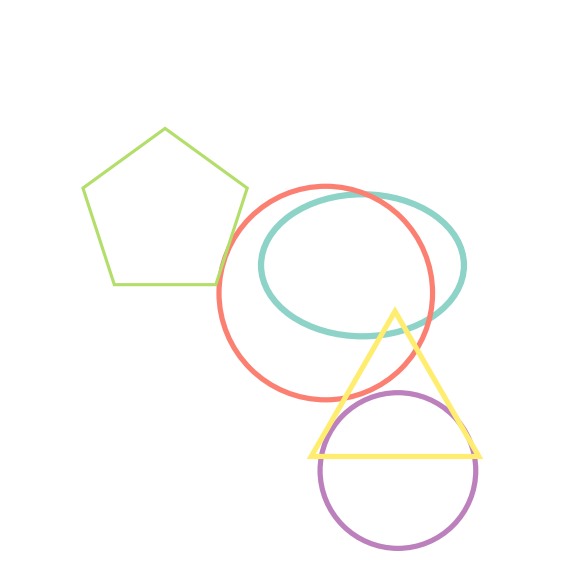[{"shape": "oval", "thickness": 3, "radius": 0.88, "center": [0.628, 0.54]}, {"shape": "circle", "thickness": 2.5, "radius": 0.92, "center": [0.564, 0.492]}, {"shape": "pentagon", "thickness": 1.5, "radius": 0.75, "center": [0.286, 0.627]}, {"shape": "circle", "thickness": 2.5, "radius": 0.67, "center": [0.689, 0.184]}, {"shape": "triangle", "thickness": 2.5, "radius": 0.84, "center": [0.684, 0.293]}]